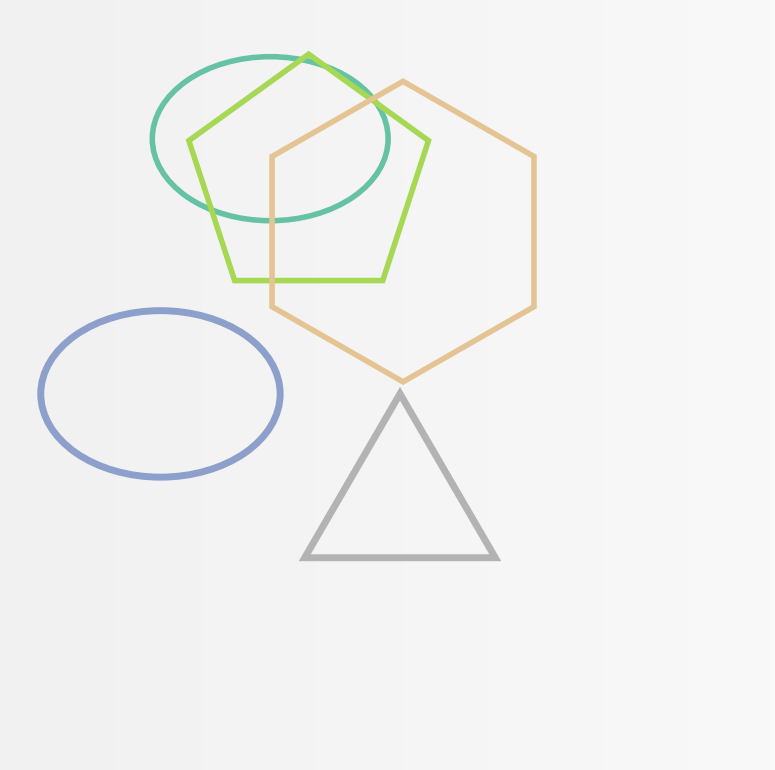[{"shape": "oval", "thickness": 2, "radius": 0.76, "center": [0.349, 0.82]}, {"shape": "oval", "thickness": 2.5, "radius": 0.77, "center": [0.207, 0.488]}, {"shape": "pentagon", "thickness": 2, "radius": 0.81, "center": [0.398, 0.767]}, {"shape": "hexagon", "thickness": 2, "radius": 0.98, "center": [0.52, 0.699]}, {"shape": "triangle", "thickness": 2.5, "radius": 0.71, "center": [0.516, 0.347]}]